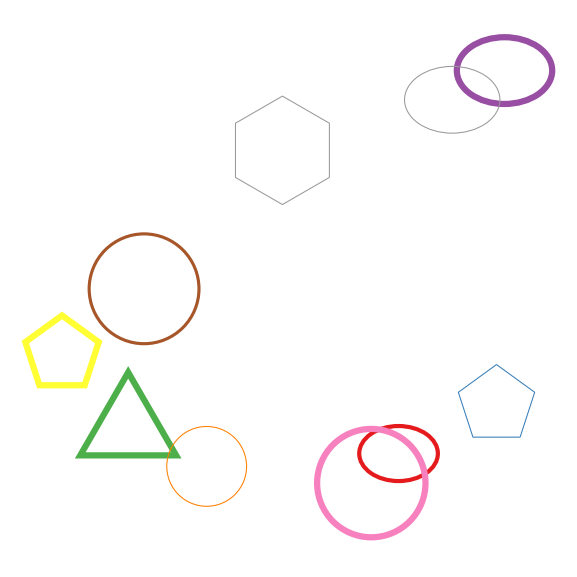[{"shape": "oval", "thickness": 2, "radius": 0.34, "center": [0.69, 0.214]}, {"shape": "pentagon", "thickness": 0.5, "radius": 0.35, "center": [0.86, 0.298]}, {"shape": "triangle", "thickness": 3, "radius": 0.48, "center": [0.222, 0.259]}, {"shape": "oval", "thickness": 3, "radius": 0.41, "center": [0.874, 0.877]}, {"shape": "circle", "thickness": 0.5, "radius": 0.35, "center": [0.358, 0.192]}, {"shape": "pentagon", "thickness": 3, "radius": 0.33, "center": [0.107, 0.386]}, {"shape": "circle", "thickness": 1.5, "radius": 0.48, "center": [0.249, 0.499]}, {"shape": "circle", "thickness": 3, "radius": 0.47, "center": [0.643, 0.163]}, {"shape": "hexagon", "thickness": 0.5, "radius": 0.47, "center": [0.489, 0.739]}, {"shape": "oval", "thickness": 0.5, "radius": 0.41, "center": [0.783, 0.826]}]